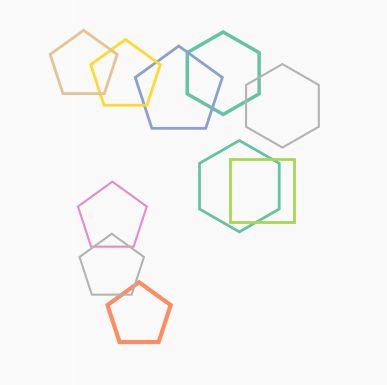[{"shape": "hexagon", "thickness": 2, "radius": 0.59, "center": [0.618, 0.516]}, {"shape": "hexagon", "thickness": 2.5, "radius": 0.54, "center": [0.576, 0.81]}, {"shape": "pentagon", "thickness": 3, "radius": 0.43, "center": [0.359, 0.181]}, {"shape": "pentagon", "thickness": 2, "radius": 0.59, "center": [0.461, 0.762]}, {"shape": "pentagon", "thickness": 1.5, "radius": 0.47, "center": [0.29, 0.435]}, {"shape": "square", "thickness": 2, "radius": 0.41, "center": [0.676, 0.505]}, {"shape": "pentagon", "thickness": 2, "radius": 0.47, "center": [0.324, 0.803]}, {"shape": "pentagon", "thickness": 2, "radius": 0.45, "center": [0.216, 0.83]}, {"shape": "hexagon", "thickness": 1.5, "radius": 0.54, "center": [0.729, 0.725]}, {"shape": "pentagon", "thickness": 1.5, "radius": 0.44, "center": [0.288, 0.305]}]